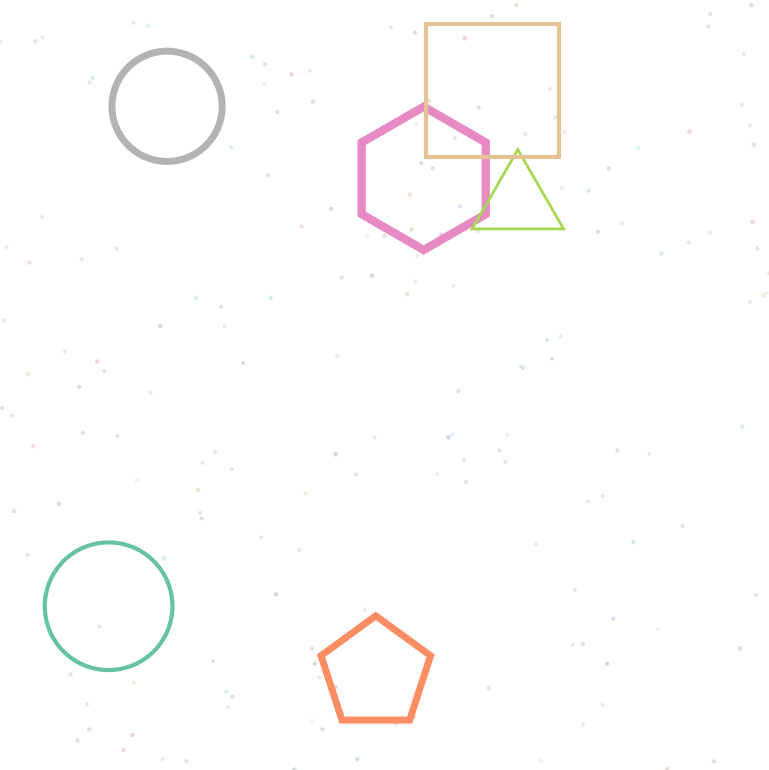[{"shape": "circle", "thickness": 1.5, "radius": 0.41, "center": [0.141, 0.213]}, {"shape": "pentagon", "thickness": 2.5, "radius": 0.37, "center": [0.488, 0.125]}, {"shape": "hexagon", "thickness": 3, "radius": 0.47, "center": [0.55, 0.768]}, {"shape": "triangle", "thickness": 1, "radius": 0.34, "center": [0.673, 0.737]}, {"shape": "square", "thickness": 1.5, "radius": 0.43, "center": [0.64, 0.883]}, {"shape": "circle", "thickness": 2.5, "radius": 0.36, "center": [0.217, 0.862]}]